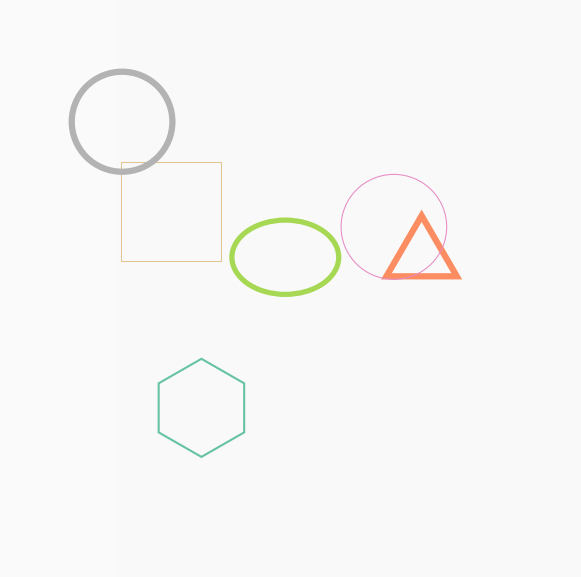[{"shape": "hexagon", "thickness": 1, "radius": 0.42, "center": [0.347, 0.293]}, {"shape": "triangle", "thickness": 3, "radius": 0.35, "center": [0.725, 0.556]}, {"shape": "circle", "thickness": 0.5, "radius": 0.45, "center": [0.678, 0.606]}, {"shape": "oval", "thickness": 2.5, "radius": 0.46, "center": [0.491, 0.554]}, {"shape": "square", "thickness": 0.5, "radius": 0.43, "center": [0.295, 0.633]}, {"shape": "circle", "thickness": 3, "radius": 0.43, "center": [0.21, 0.788]}]